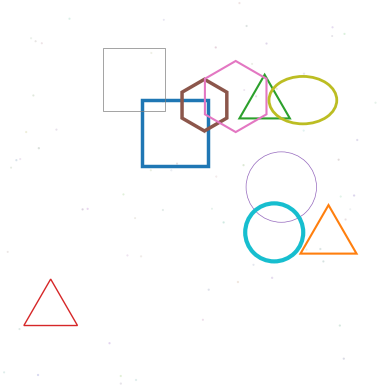[{"shape": "square", "thickness": 2.5, "radius": 0.43, "center": [0.454, 0.654]}, {"shape": "triangle", "thickness": 1.5, "radius": 0.42, "center": [0.853, 0.383]}, {"shape": "triangle", "thickness": 1.5, "radius": 0.38, "center": [0.687, 0.73]}, {"shape": "triangle", "thickness": 1, "radius": 0.4, "center": [0.132, 0.195]}, {"shape": "circle", "thickness": 0.5, "radius": 0.46, "center": [0.731, 0.514]}, {"shape": "hexagon", "thickness": 2.5, "radius": 0.34, "center": [0.531, 0.727]}, {"shape": "hexagon", "thickness": 1.5, "radius": 0.46, "center": [0.612, 0.749]}, {"shape": "square", "thickness": 0.5, "radius": 0.41, "center": [0.348, 0.793]}, {"shape": "oval", "thickness": 2, "radius": 0.44, "center": [0.787, 0.74]}, {"shape": "circle", "thickness": 3, "radius": 0.38, "center": [0.712, 0.396]}]